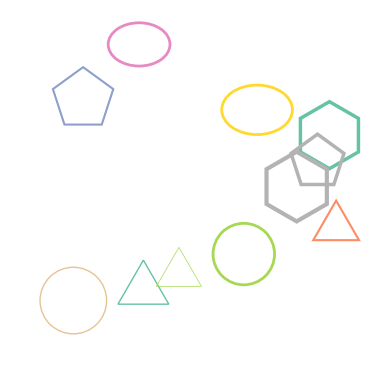[{"shape": "hexagon", "thickness": 2.5, "radius": 0.44, "center": [0.856, 0.649]}, {"shape": "triangle", "thickness": 1, "radius": 0.38, "center": [0.372, 0.248]}, {"shape": "triangle", "thickness": 1.5, "radius": 0.34, "center": [0.873, 0.411]}, {"shape": "pentagon", "thickness": 1.5, "radius": 0.41, "center": [0.216, 0.743]}, {"shape": "oval", "thickness": 2, "radius": 0.4, "center": [0.361, 0.885]}, {"shape": "circle", "thickness": 2, "radius": 0.4, "center": [0.633, 0.34]}, {"shape": "triangle", "thickness": 0.5, "radius": 0.34, "center": [0.465, 0.29]}, {"shape": "oval", "thickness": 2, "radius": 0.46, "center": [0.668, 0.715]}, {"shape": "circle", "thickness": 1, "radius": 0.43, "center": [0.19, 0.219]}, {"shape": "pentagon", "thickness": 2.5, "radius": 0.36, "center": [0.825, 0.579]}, {"shape": "hexagon", "thickness": 3, "radius": 0.45, "center": [0.771, 0.515]}]